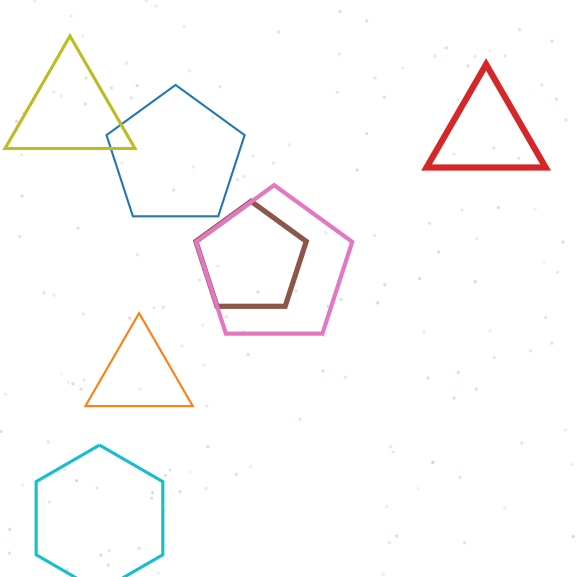[{"shape": "pentagon", "thickness": 1, "radius": 0.63, "center": [0.304, 0.726]}, {"shape": "triangle", "thickness": 1, "radius": 0.54, "center": [0.241, 0.35]}, {"shape": "triangle", "thickness": 3, "radius": 0.6, "center": [0.842, 0.769]}, {"shape": "pentagon", "thickness": 2.5, "radius": 0.5, "center": [0.435, 0.55]}, {"shape": "pentagon", "thickness": 2, "radius": 0.71, "center": [0.475, 0.536]}, {"shape": "triangle", "thickness": 1.5, "radius": 0.65, "center": [0.121, 0.807]}, {"shape": "hexagon", "thickness": 1.5, "radius": 0.63, "center": [0.172, 0.102]}]